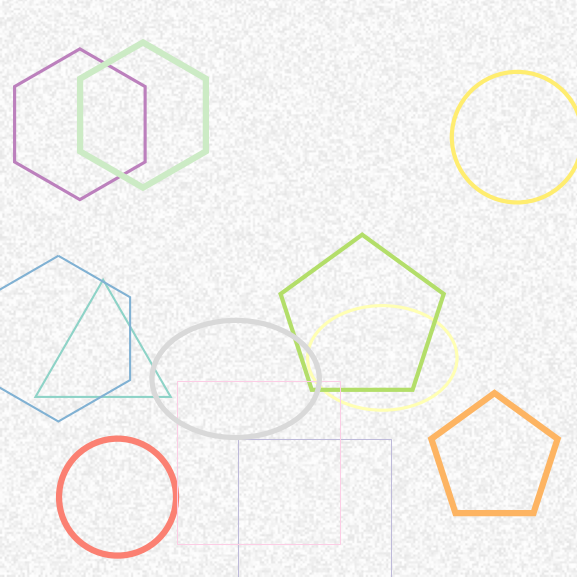[{"shape": "triangle", "thickness": 1, "radius": 0.68, "center": [0.179, 0.379]}, {"shape": "oval", "thickness": 1.5, "radius": 0.65, "center": [0.662, 0.379]}, {"shape": "square", "thickness": 0.5, "radius": 0.66, "center": [0.544, 0.107]}, {"shape": "circle", "thickness": 3, "radius": 0.51, "center": [0.204, 0.138]}, {"shape": "hexagon", "thickness": 1, "radius": 0.72, "center": [0.101, 0.413]}, {"shape": "pentagon", "thickness": 3, "radius": 0.57, "center": [0.856, 0.204]}, {"shape": "pentagon", "thickness": 2, "radius": 0.74, "center": [0.627, 0.444]}, {"shape": "square", "thickness": 0.5, "radius": 0.71, "center": [0.448, 0.199]}, {"shape": "oval", "thickness": 2.5, "radius": 0.72, "center": [0.408, 0.343]}, {"shape": "hexagon", "thickness": 1.5, "radius": 0.65, "center": [0.138, 0.784]}, {"shape": "hexagon", "thickness": 3, "radius": 0.63, "center": [0.248, 0.8]}, {"shape": "circle", "thickness": 2, "radius": 0.57, "center": [0.895, 0.762]}]